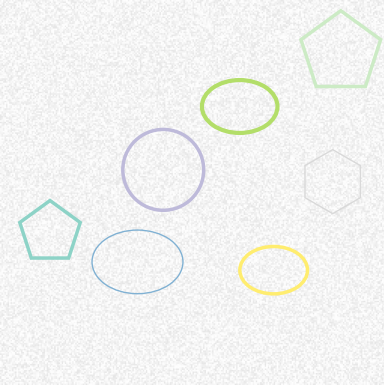[{"shape": "pentagon", "thickness": 2.5, "radius": 0.41, "center": [0.13, 0.397]}, {"shape": "circle", "thickness": 2.5, "radius": 0.53, "center": [0.424, 0.559]}, {"shape": "oval", "thickness": 1, "radius": 0.59, "center": [0.357, 0.32]}, {"shape": "oval", "thickness": 3, "radius": 0.49, "center": [0.623, 0.723]}, {"shape": "hexagon", "thickness": 1, "radius": 0.42, "center": [0.864, 0.528]}, {"shape": "pentagon", "thickness": 2.5, "radius": 0.54, "center": [0.885, 0.863]}, {"shape": "oval", "thickness": 2.5, "radius": 0.44, "center": [0.711, 0.298]}]